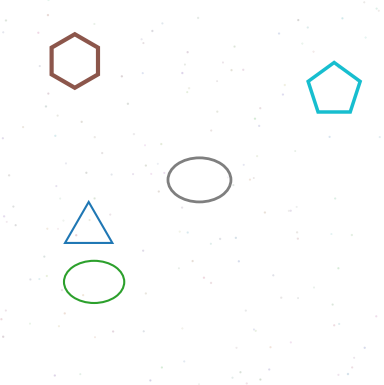[{"shape": "triangle", "thickness": 1.5, "radius": 0.35, "center": [0.23, 0.404]}, {"shape": "oval", "thickness": 1.5, "radius": 0.39, "center": [0.244, 0.268]}, {"shape": "hexagon", "thickness": 3, "radius": 0.35, "center": [0.194, 0.842]}, {"shape": "oval", "thickness": 2, "radius": 0.41, "center": [0.518, 0.533]}, {"shape": "pentagon", "thickness": 2.5, "radius": 0.36, "center": [0.868, 0.767]}]